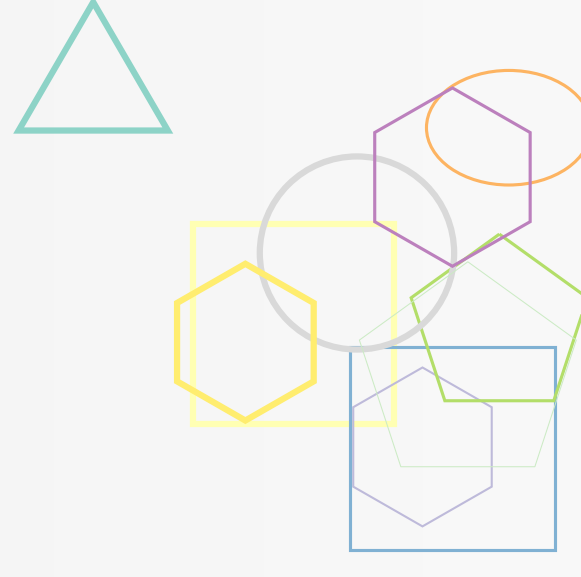[{"shape": "triangle", "thickness": 3, "radius": 0.74, "center": [0.16, 0.847]}, {"shape": "square", "thickness": 3, "radius": 0.86, "center": [0.505, 0.438]}, {"shape": "hexagon", "thickness": 1, "radius": 0.69, "center": [0.727, 0.225]}, {"shape": "square", "thickness": 1.5, "radius": 0.88, "center": [0.778, 0.223]}, {"shape": "oval", "thickness": 1.5, "radius": 0.71, "center": [0.875, 0.778]}, {"shape": "pentagon", "thickness": 1.5, "radius": 0.8, "center": [0.859, 0.434]}, {"shape": "circle", "thickness": 3, "radius": 0.84, "center": [0.614, 0.561]}, {"shape": "hexagon", "thickness": 1.5, "radius": 0.77, "center": [0.778, 0.692]}, {"shape": "pentagon", "thickness": 0.5, "radius": 0.98, "center": [0.805, 0.35]}, {"shape": "hexagon", "thickness": 3, "radius": 0.68, "center": [0.422, 0.407]}]